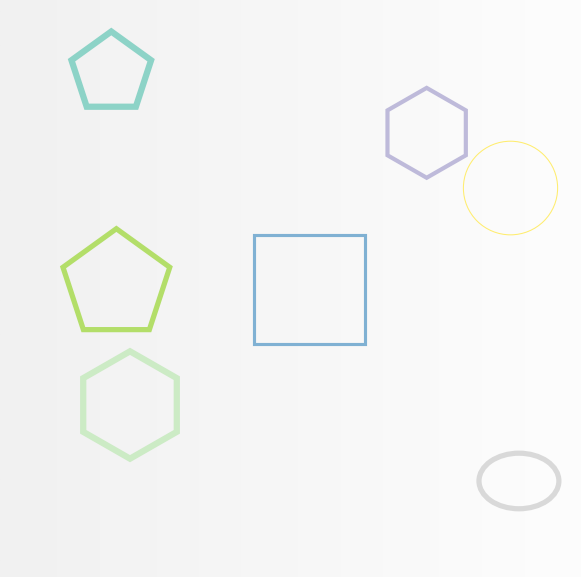[{"shape": "pentagon", "thickness": 3, "radius": 0.36, "center": [0.191, 0.873]}, {"shape": "hexagon", "thickness": 2, "radius": 0.39, "center": [0.734, 0.769]}, {"shape": "square", "thickness": 1.5, "radius": 0.48, "center": [0.533, 0.498]}, {"shape": "pentagon", "thickness": 2.5, "radius": 0.48, "center": [0.2, 0.506]}, {"shape": "oval", "thickness": 2.5, "radius": 0.34, "center": [0.893, 0.166]}, {"shape": "hexagon", "thickness": 3, "radius": 0.46, "center": [0.224, 0.298]}, {"shape": "circle", "thickness": 0.5, "radius": 0.41, "center": [0.878, 0.674]}]